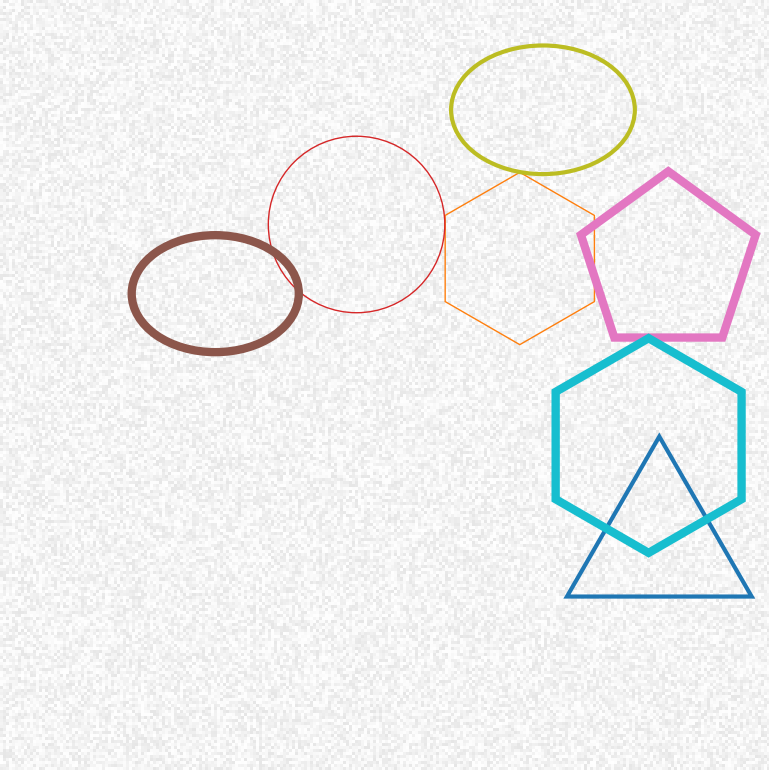[{"shape": "triangle", "thickness": 1.5, "radius": 0.69, "center": [0.856, 0.295]}, {"shape": "hexagon", "thickness": 0.5, "radius": 0.56, "center": [0.675, 0.664]}, {"shape": "circle", "thickness": 0.5, "radius": 0.57, "center": [0.463, 0.708]}, {"shape": "oval", "thickness": 3, "radius": 0.54, "center": [0.28, 0.619]}, {"shape": "pentagon", "thickness": 3, "radius": 0.6, "center": [0.868, 0.658]}, {"shape": "oval", "thickness": 1.5, "radius": 0.6, "center": [0.705, 0.857]}, {"shape": "hexagon", "thickness": 3, "radius": 0.7, "center": [0.842, 0.421]}]